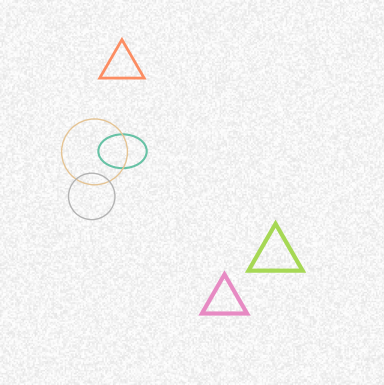[{"shape": "oval", "thickness": 1.5, "radius": 0.31, "center": [0.318, 0.607]}, {"shape": "triangle", "thickness": 2, "radius": 0.33, "center": [0.317, 0.83]}, {"shape": "triangle", "thickness": 3, "radius": 0.34, "center": [0.583, 0.22]}, {"shape": "triangle", "thickness": 3, "radius": 0.41, "center": [0.716, 0.338]}, {"shape": "circle", "thickness": 1, "radius": 0.43, "center": [0.246, 0.605]}, {"shape": "circle", "thickness": 1, "radius": 0.3, "center": [0.238, 0.49]}]